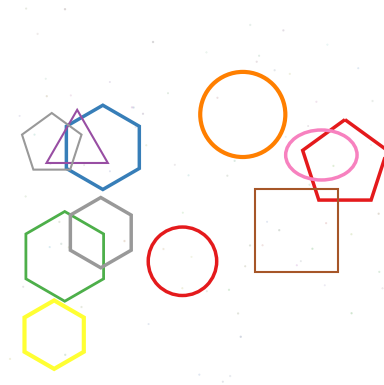[{"shape": "pentagon", "thickness": 2.5, "radius": 0.58, "center": [0.896, 0.574]}, {"shape": "circle", "thickness": 2.5, "radius": 0.44, "center": [0.474, 0.321]}, {"shape": "hexagon", "thickness": 2.5, "radius": 0.55, "center": [0.267, 0.617]}, {"shape": "hexagon", "thickness": 2, "radius": 0.58, "center": [0.168, 0.334]}, {"shape": "triangle", "thickness": 1.5, "radius": 0.46, "center": [0.2, 0.623]}, {"shape": "circle", "thickness": 3, "radius": 0.55, "center": [0.631, 0.703]}, {"shape": "hexagon", "thickness": 3, "radius": 0.44, "center": [0.141, 0.131]}, {"shape": "square", "thickness": 1.5, "radius": 0.54, "center": [0.771, 0.401]}, {"shape": "oval", "thickness": 2.5, "radius": 0.46, "center": [0.835, 0.597]}, {"shape": "hexagon", "thickness": 2.5, "radius": 0.46, "center": [0.262, 0.396]}, {"shape": "pentagon", "thickness": 1.5, "radius": 0.41, "center": [0.134, 0.625]}]